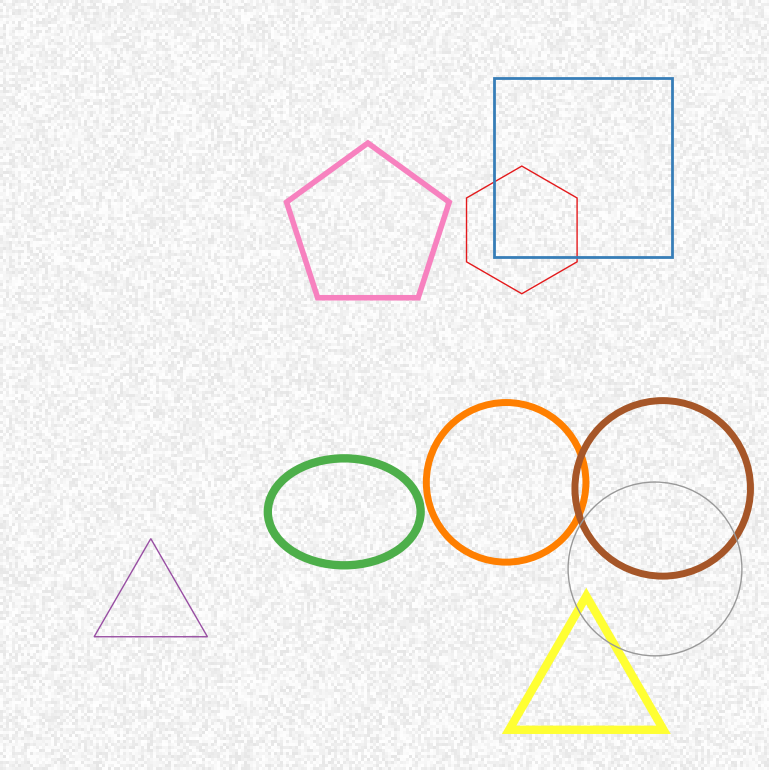[{"shape": "hexagon", "thickness": 0.5, "radius": 0.41, "center": [0.678, 0.701]}, {"shape": "square", "thickness": 1, "radius": 0.58, "center": [0.757, 0.782]}, {"shape": "oval", "thickness": 3, "radius": 0.5, "center": [0.447, 0.335]}, {"shape": "triangle", "thickness": 0.5, "radius": 0.42, "center": [0.196, 0.216]}, {"shape": "circle", "thickness": 2.5, "radius": 0.52, "center": [0.657, 0.374]}, {"shape": "triangle", "thickness": 3, "radius": 0.58, "center": [0.761, 0.11]}, {"shape": "circle", "thickness": 2.5, "radius": 0.57, "center": [0.861, 0.366]}, {"shape": "pentagon", "thickness": 2, "radius": 0.56, "center": [0.478, 0.703]}, {"shape": "circle", "thickness": 0.5, "radius": 0.56, "center": [0.851, 0.261]}]